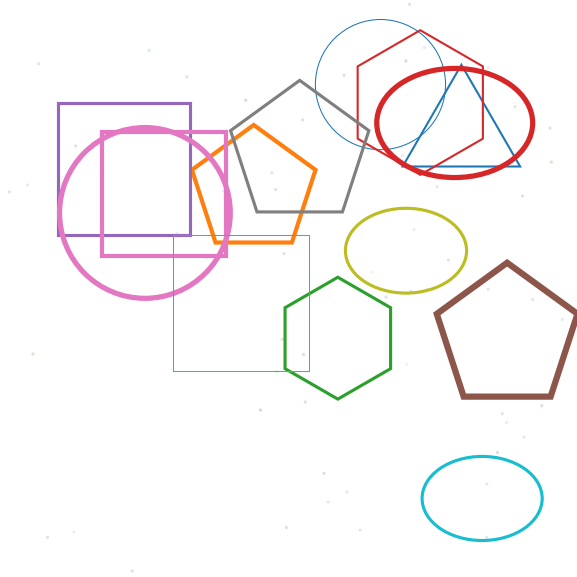[{"shape": "circle", "thickness": 0.5, "radius": 0.56, "center": [0.659, 0.853]}, {"shape": "triangle", "thickness": 1, "radius": 0.59, "center": [0.799, 0.77]}, {"shape": "pentagon", "thickness": 2, "radius": 0.56, "center": [0.439, 0.67]}, {"shape": "hexagon", "thickness": 1.5, "radius": 0.53, "center": [0.585, 0.414]}, {"shape": "oval", "thickness": 2.5, "radius": 0.67, "center": [0.787, 0.786]}, {"shape": "hexagon", "thickness": 1, "radius": 0.63, "center": [0.728, 0.822]}, {"shape": "square", "thickness": 1.5, "radius": 0.57, "center": [0.215, 0.706]}, {"shape": "pentagon", "thickness": 3, "radius": 0.64, "center": [0.878, 0.416]}, {"shape": "square", "thickness": 2, "radius": 0.54, "center": [0.284, 0.663]}, {"shape": "circle", "thickness": 2.5, "radius": 0.74, "center": [0.251, 0.63]}, {"shape": "pentagon", "thickness": 1.5, "radius": 0.63, "center": [0.519, 0.734]}, {"shape": "oval", "thickness": 1.5, "radius": 0.52, "center": [0.703, 0.565]}, {"shape": "oval", "thickness": 1.5, "radius": 0.52, "center": [0.835, 0.136]}, {"shape": "square", "thickness": 0.5, "radius": 0.59, "center": [0.418, 0.474]}]